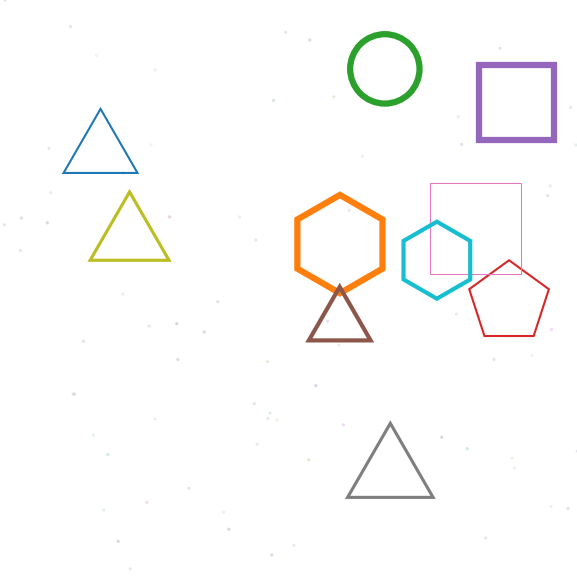[{"shape": "triangle", "thickness": 1, "radius": 0.37, "center": [0.174, 0.737]}, {"shape": "hexagon", "thickness": 3, "radius": 0.43, "center": [0.589, 0.577]}, {"shape": "circle", "thickness": 3, "radius": 0.3, "center": [0.666, 0.88]}, {"shape": "pentagon", "thickness": 1, "radius": 0.36, "center": [0.881, 0.476]}, {"shape": "square", "thickness": 3, "radius": 0.33, "center": [0.895, 0.821]}, {"shape": "triangle", "thickness": 2, "radius": 0.31, "center": [0.588, 0.441]}, {"shape": "square", "thickness": 0.5, "radius": 0.39, "center": [0.823, 0.603]}, {"shape": "triangle", "thickness": 1.5, "radius": 0.43, "center": [0.676, 0.181]}, {"shape": "triangle", "thickness": 1.5, "radius": 0.39, "center": [0.224, 0.588]}, {"shape": "hexagon", "thickness": 2, "radius": 0.33, "center": [0.756, 0.549]}]